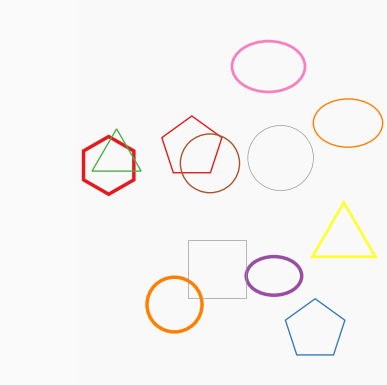[{"shape": "hexagon", "thickness": 2.5, "radius": 0.37, "center": [0.28, 0.57]}, {"shape": "pentagon", "thickness": 1, "radius": 0.41, "center": [0.495, 0.617]}, {"shape": "pentagon", "thickness": 1, "radius": 0.4, "center": [0.813, 0.143]}, {"shape": "triangle", "thickness": 1, "radius": 0.37, "center": [0.301, 0.592]}, {"shape": "oval", "thickness": 2.5, "radius": 0.36, "center": [0.707, 0.283]}, {"shape": "oval", "thickness": 1, "radius": 0.45, "center": [0.898, 0.68]}, {"shape": "circle", "thickness": 2.5, "radius": 0.36, "center": [0.45, 0.209]}, {"shape": "triangle", "thickness": 2, "radius": 0.47, "center": [0.887, 0.38]}, {"shape": "circle", "thickness": 1, "radius": 0.38, "center": [0.542, 0.576]}, {"shape": "oval", "thickness": 2, "radius": 0.47, "center": [0.693, 0.827]}, {"shape": "square", "thickness": 0.5, "radius": 0.38, "center": [0.56, 0.302]}, {"shape": "circle", "thickness": 0.5, "radius": 0.42, "center": [0.724, 0.59]}]